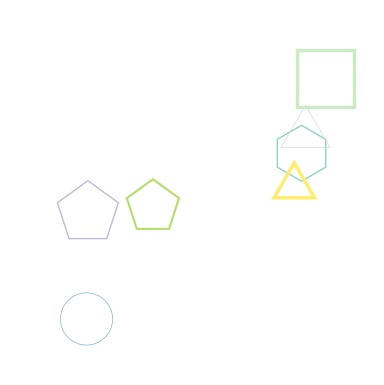[{"shape": "hexagon", "thickness": 1, "radius": 0.36, "center": [0.783, 0.602]}, {"shape": "pentagon", "thickness": 1, "radius": 0.42, "center": [0.228, 0.448]}, {"shape": "circle", "thickness": 0.5, "radius": 0.34, "center": [0.225, 0.172]}, {"shape": "pentagon", "thickness": 1.5, "radius": 0.36, "center": [0.397, 0.463]}, {"shape": "triangle", "thickness": 0.5, "radius": 0.37, "center": [0.793, 0.653]}, {"shape": "square", "thickness": 2.5, "radius": 0.37, "center": [0.844, 0.797]}, {"shape": "triangle", "thickness": 2.5, "radius": 0.3, "center": [0.764, 0.517]}]